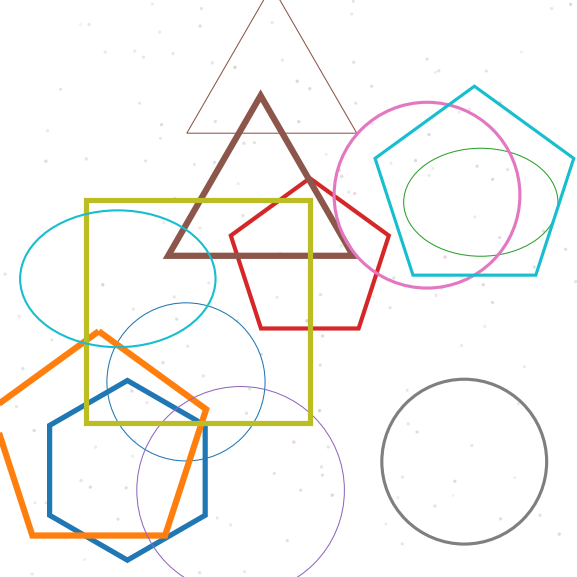[{"shape": "circle", "thickness": 0.5, "radius": 0.68, "center": [0.322, 0.338]}, {"shape": "hexagon", "thickness": 2.5, "radius": 0.78, "center": [0.221, 0.185]}, {"shape": "pentagon", "thickness": 3, "radius": 0.98, "center": [0.171, 0.23]}, {"shape": "oval", "thickness": 0.5, "radius": 0.67, "center": [0.833, 0.649]}, {"shape": "pentagon", "thickness": 2, "radius": 0.72, "center": [0.536, 0.547]}, {"shape": "circle", "thickness": 0.5, "radius": 0.9, "center": [0.417, 0.15]}, {"shape": "triangle", "thickness": 3, "radius": 0.92, "center": [0.451, 0.649]}, {"shape": "triangle", "thickness": 0.5, "radius": 0.85, "center": [0.471, 0.853]}, {"shape": "circle", "thickness": 1.5, "radius": 0.8, "center": [0.739, 0.661]}, {"shape": "circle", "thickness": 1.5, "radius": 0.71, "center": [0.804, 0.2]}, {"shape": "square", "thickness": 2.5, "radius": 0.97, "center": [0.343, 0.46]}, {"shape": "pentagon", "thickness": 1.5, "radius": 0.9, "center": [0.821, 0.669]}, {"shape": "oval", "thickness": 1, "radius": 0.85, "center": [0.204, 0.516]}]